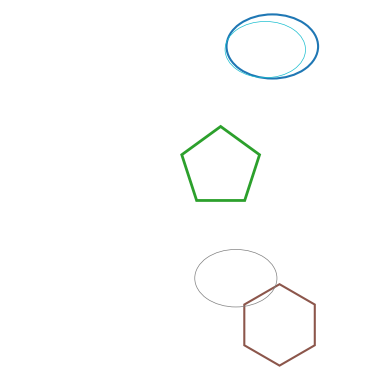[{"shape": "oval", "thickness": 1.5, "radius": 0.59, "center": [0.707, 0.879]}, {"shape": "pentagon", "thickness": 2, "radius": 0.53, "center": [0.573, 0.565]}, {"shape": "hexagon", "thickness": 1.5, "radius": 0.53, "center": [0.726, 0.156]}, {"shape": "oval", "thickness": 0.5, "radius": 0.53, "center": [0.613, 0.277]}, {"shape": "oval", "thickness": 0.5, "radius": 0.52, "center": [0.689, 0.871]}]